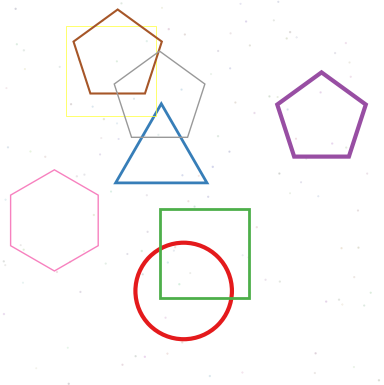[{"shape": "circle", "thickness": 3, "radius": 0.63, "center": [0.477, 0.244]}, {"shape": "triangle", "thickness": 2, "radius": 0.68, "center": [0.419, 0.593]}, {"shape": "square", "thickness": 2, "radius": 0.57, "center": [0.531, 0.342]}, {"shape": "pentagon", "thickness": 3, "radius": 0.6, "center": [0.835, 0.691]}, {"shape": "square", "thickness": 0.5, "radius": 0.58, "center": [0.289, 0.816]}, {"shape": "pentagon", "thickness": 1.5, "radius": 0.6, "center": [0.306, 0.855]}, {"shape": "hexagon", "thickness": 1, "radius": 0.66, "center": [0.141, 0.428]}, {"shape": "pentagon", "thickness": 1, "radius": 0.62, "center": [0.414, 0.743]}]